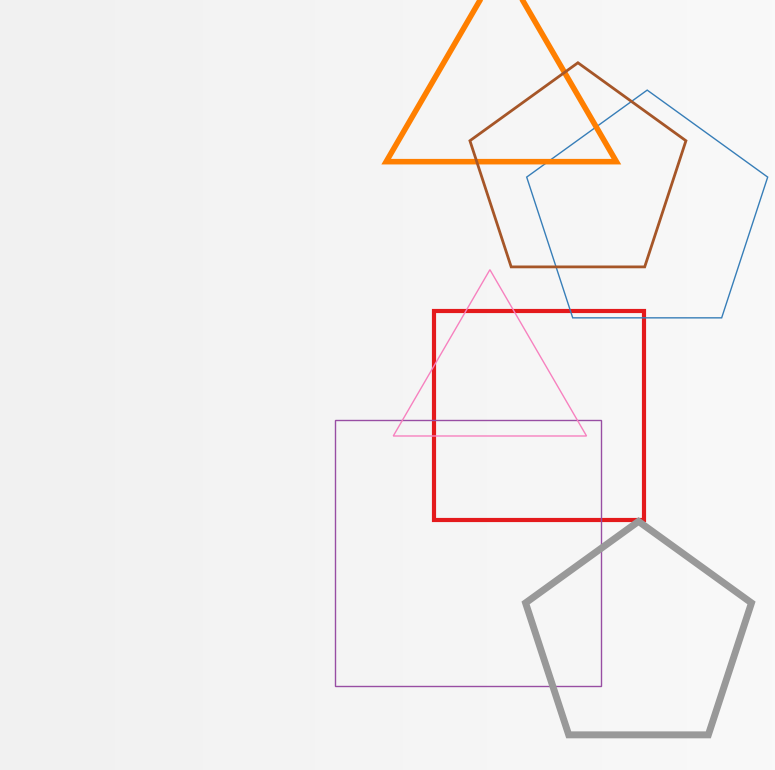[{"shape": "square", "thickness": 1.5, "radius": 0.68, "center": [0.696, 0.46]}, {"shape": "pentagon", "thickness": 0.5, "radius": 0.82, "center": [0.835, 0.719]}, {"shape": "square", "thickness": 0.5, "radius": 0.86, "center": [0.604, 0.282]}, {"shape": "triangle", "thickness": 2, "radius": 0.86, "center": [0.647, 0.876]}, {"shape": "pentagon", "thickness": 1, "radius": 0.73, "center": [0.746, 0.772]}, {"shape": "triangle", "thickness": 0.5, "radius": 0.72, "center": [0.632, 0.506]}, {"shape": "pentagon", "thickness": 2.5, "radius": 0.77, "center": [0.824, 0.17]}]